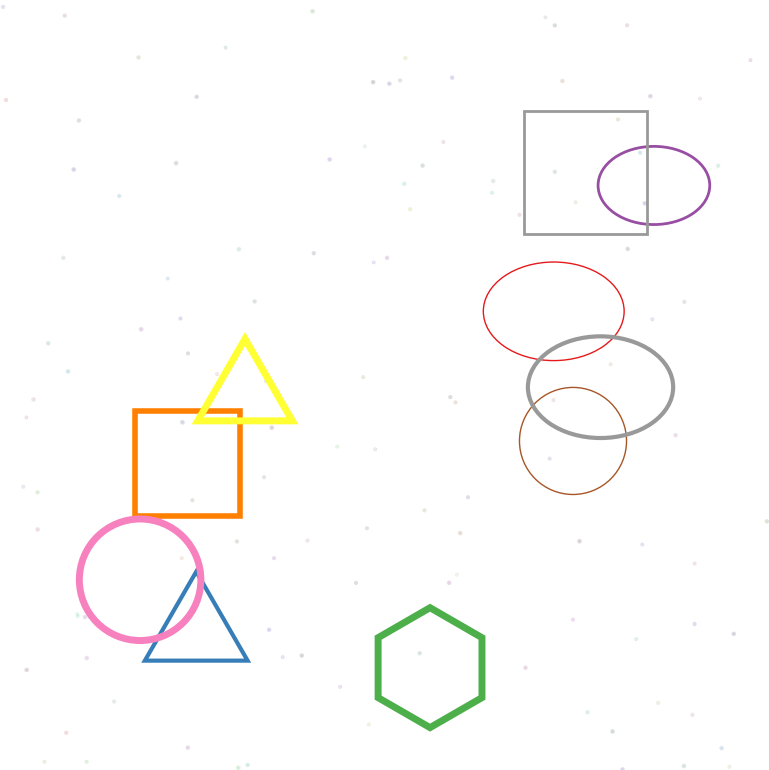[{"shape": "oval", "thickness": 0.5, "radius": 0.46, "center": [0.719, 0.596]}, {"shape": "triangle", "thickness": 1.5, "radius": 0.39, "center": [0.255, 0.181]}, {"shape": "hexagon", "thickness": 2.5, "radius": 0.39, "center": [0.558, 0.133]}, {"shape": "oval", "thickness": 1, "radius": 0.36, "center": [0.849, 0.759]}, {"shape": "square", "thickness": 2, "radius": 0.34, "center": [0.243, 0.398]}, {"shape": "triangle", "thickness": 2.5, "radius": 0.35, "center": [0.318, 0.489]}, {"shape": "circle", "thickness": 0.5, "radius": 0.35, "center": [0.744, 0.427]}, {"shape": "circle", "thickness": 2.5, "radius": 0.39, "center": [0.182, 0.247]}, {"shape": "oval", "thickness": 1.5, "radius": 0.47, "center": [0.78, 0.497]}, {"shape": "square", "thickness": 1, "radius": 0.4, "center": [0.761, 0.776]}]